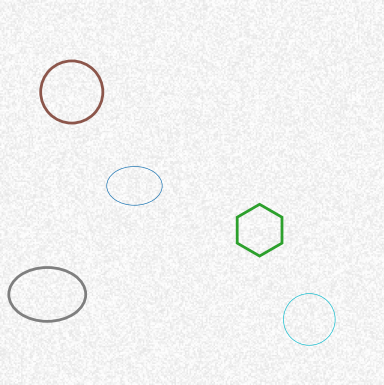[{"shape": "oval", "thickness": 0.5, "radius": 0.36, "center": [0.349, 0.517]}, {"shape": "hexagon", "thickness": 2, "radius": 0.34, "center": [0.674, 0.402]}, {"shape": "circle", "thickness": 2, "radius": 0.4, "center": [0.186, 0.761]}, {"shape": "oval", "thickness": 2, "radius": 0.5, "center": [0.123, 0.235]}, {"shape": "circle", "thickness": 0.5, "radius": 0.34, "center": [0.803, 0.17]}]